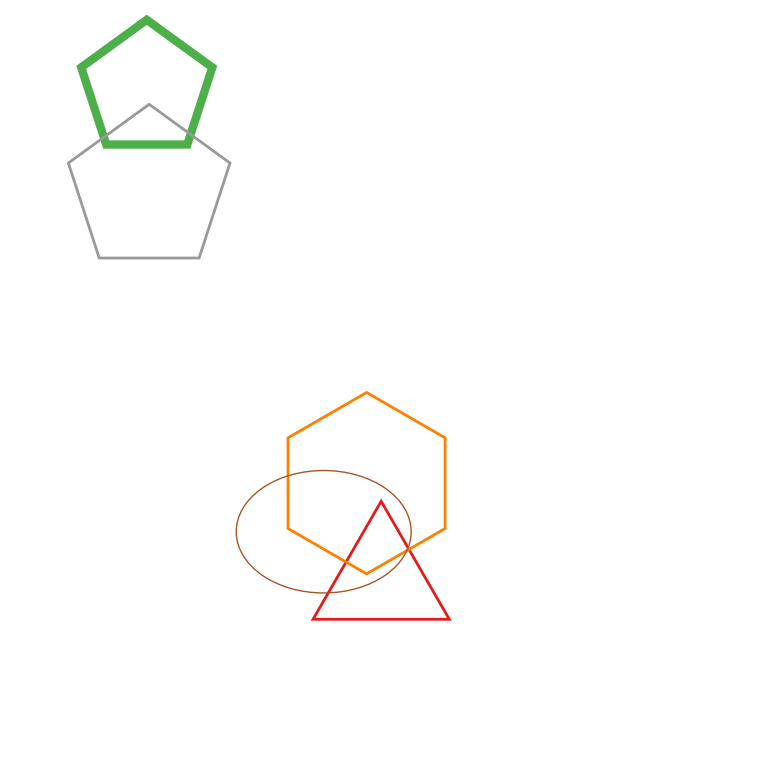[{"shape": "triangle", "thickness": 1, "radius": 0.51, "center": [0.495, 0.247]}, {"shape": "pentagon", "thickness": 3, "radius": 0.45, "center": [0.191, 0.885]}, {"shape": "hexagon", "thickness": 1, "radius": 0.59, "center": [0.476, 0.373]}, {"shape": "oval", "thickness": 0.5, "radius": 0.57, "center": [0.42, 0.309]}, {"shape": "pentagon", "thickness": 1, "radius": 0.55, "center": [0.194, 0.754]}]